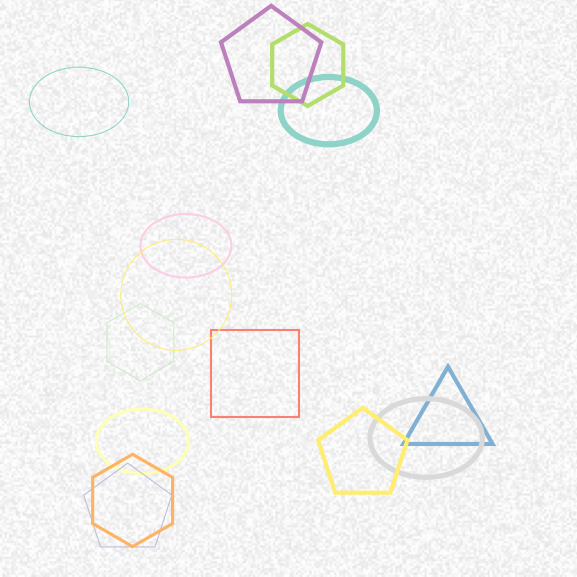[{"shape": "oval", "thickness": 0.5, "radius": 0.43, "center": [0.137, 0.823]}, {"shape": "oval", "thickness": 3, "radius": 0.42, "center": [0.569, 0.808]}, {"shape": "oval", "thickness": 1.5, "radius": 0.4, "center": [0.247, 0.235]}, {"shape": "pentagon", "thickness": 0.5, "radius": 0.4, "center": [0.221, 0.117]}, {"shape": "square", "thickness": 1, "radius": 0.38, "center": [0.442, 0.352]}, {"shape": "triangle", "thickness": 2, "radius": 0.45, "center": [0.776, 0.275]}, {"shape": "hexagon", "thickness": 1.5, "radius": 0.4, "center": [0.23, 0.133]}, {"shape": "hexagon", "thickness": 2, "radius": 0.36, "center": [0.533, 0.887]}, {"shape": "oval", "thickness": 1, "radius": 0.39, "center": [0.322, 0.574]}, {"shape": "oval", "thickness": 2.5, "radius": 0.49, "center": [0.738, 0.241]}, {"shape": "pentagon", "thickness": 2, "radius": 0.46, "center": [0.47, 0.898]}, {"shape": "hexagon", "thickness": 0.5, "radius": 0.33, "center": [0.243, 0.407]}, {"shape": "pentagon", "thickness": 2, "radius": 0.41, "center": [0.628, 0.212]}, {"shape": "circle", "thickness": 0.5, "radius": 0.48, "center": [0.305, 0.489]}]